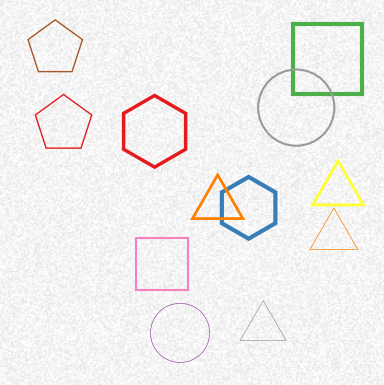[{"shape": "pentagon", "thickness": 1, "radius": 0.39, "center": [0.165, 0.678]}, {"shape": "hexagon", "thickness": 2.5, "radius": 0.47, "center": [0.402, 0.659]}, {"shape": "hexagon", "thickness": 3, "radius": 0.4, "center": [0.646, 0.46]}, {"shape": "square", "thickness": 3, "radius": 0.45, "center": [0.851, 0.847]}, {"shape": "circle", "thickness": 0.5, "radius": 0.38, "center": [0.468, 0.135]}, {"shape": "triangle", "thickness": 0.5, "radius": 0.36, "center": [0.867, 0.388]}, {"shape": "triangle", "thickness": 2, "radius": 0.38, "center": [0.565, 0.47]}, {"shape": "triangle", "thickness": 2, "radius": 0.38, "center": [0.878, 0.506]}, {"shape": "pentagon", "thickness": 1, "radius": 0.37, "center": [0.143, 0.874]}, {"shape": "square", "thickness": 1.5, "radius": 0.34, "center": [0.421, 0.314]}, {"shape": "triangle", "thickness": 0.5, "radius": 0.35, "center": [0.684, 0.15]}, {"shape": "circle", "thickness": 1.5, "radius": 0.49, "center": [0.77, 0.72]}]